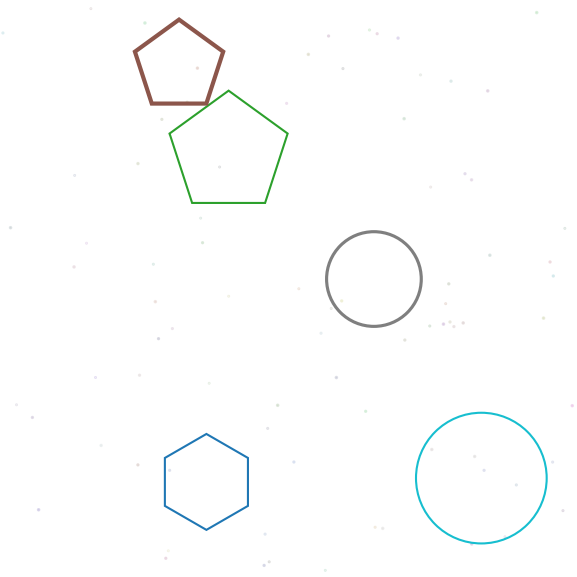[{"shape": "hexagon", "thickness": 1, "radius": 0.42, "center": [0.357, 0.165]}, {"shape": "pentagon", "thickness": 1, "radius": 0.54, "center": [0.396, 0.735]}, {"shape": "pentagon", "thickness": 2, "radius": 0.4, "center": [0.31, 0.885]}, {"shape": "circle", "thickness": 1.5, "radius": 0.41, "center": [0.647, 0.516]}, {"shape": "circle", "thickness": 1, "radius": 0.57, "center": [0.833, 0.171]}]